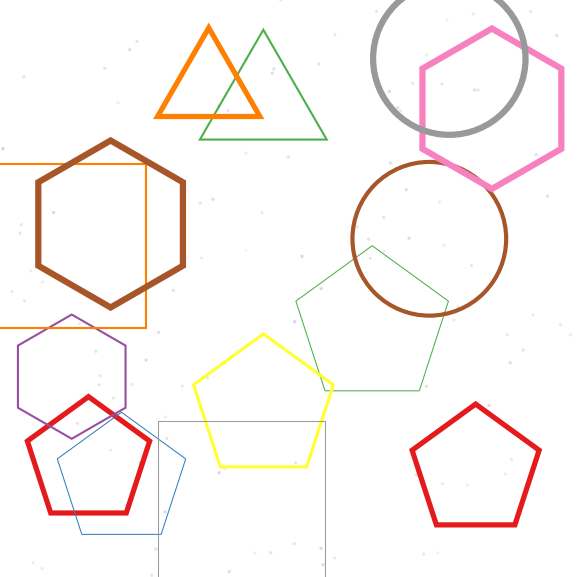[{"shape": "pentagon", "thickness": 2.5, "radius": 0.58, "center": [0.824, 0.184]}, {"shape": "pentagon", "thickness": 2.5, "radius": 0.56, "center": [0.153, 0.201]}, {"shape": "pentagon", "thickness": 0.5, "radius": 0.58, "center": [0.21, 0.168]}, {"shape": "triangle", "thickness": 1, "radius": 0.63, "center": [0.456, 0.821]}, {"shape": "pentagon", "thickness": 0.5, "radius": 0.69, "center": [0.644, 0.435]}, {"shape": "hexagon", "thickness": 1, "radius": 0.54, "center": [0.124, 0.347]}, {"shape": "triangle", "thickness": 2.5, "radius": 0.51, "center": [0.361, 0.849]}, {"shape": "square", "thickness": 1, "radius": 0.71, "center": [0.111, 0.573]}, {"shape": "pentagon", "thickness": 1.5, "radius": 0.64, "center": [0.456, 0.294]}, {"shape": "hexagon", "thickness": 3, "radius": 0.72, "center": [0.192, 0.611]}, {"shape": "circle", "thickness": 2, "radius": 0.67, "center": [0.743, 0.586]}, {"shape": "hexagon", "thickness": 3, "radius": 0.69, "center": [0.852, 0.811]}, {"shape": "circle", "thickness": 3, "radius": 0.66, "center": [0.778, 0.898]}, {"shape": "square", "thickness": 0.5, "radius": 0.72, "center": [0.418, 0.125]}]